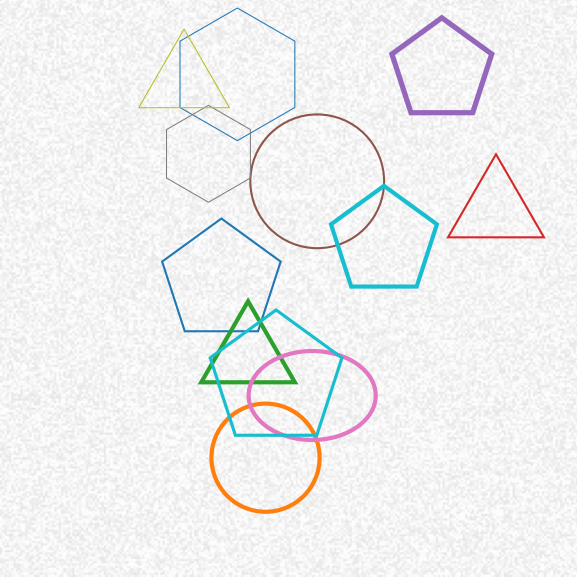[{"shape": "pentagon", "thickness": 1, "radius": 0.54, "center": [0.383, 0.513]}, {"shape": "hexagon", "thickness": 0.5, "radius": 0.57, "center": [0.411, 0.87]}, {"shape": "circle", "thickness": 2, "radius": 0.47, "center": [0.46, 0.207]}, {"shape": "triangle", "thickness": 2, "radius": 0.47, "center": [0.43, 0.384]}, {"shape": "triangle", "thickness": 1, "radius": 0.48, "center": [0.859, 0.636]}, {"shape": "pentagon", "thickness": 2.5, "radius": 0.45, "center": [0.765, 0.877]}, {"shape": "circle", "thickness": 1, "radius": 0.58, "center": [0.549, 0.685]}, {"shape": "oval", "thickness": 2, "radius": 0.55, "center": [0.541, 0.314]}, {"shape": "hexagon", "thickness": 0.5, "radius": 0.42, "center": [0.361, 0.733]}, {"shape": "triangle", "thickness": 0.5, "radius": 0.45, "center": [0.319, 0.858]}, {"shape": "pentagon", "thickness": 2, "radius": 0.48, "center": [0.665, 0.581]}, {"shape": "pentagon", "thickness": 1.5, "radius": 0.6, "center": [0.478, 0.342]}]